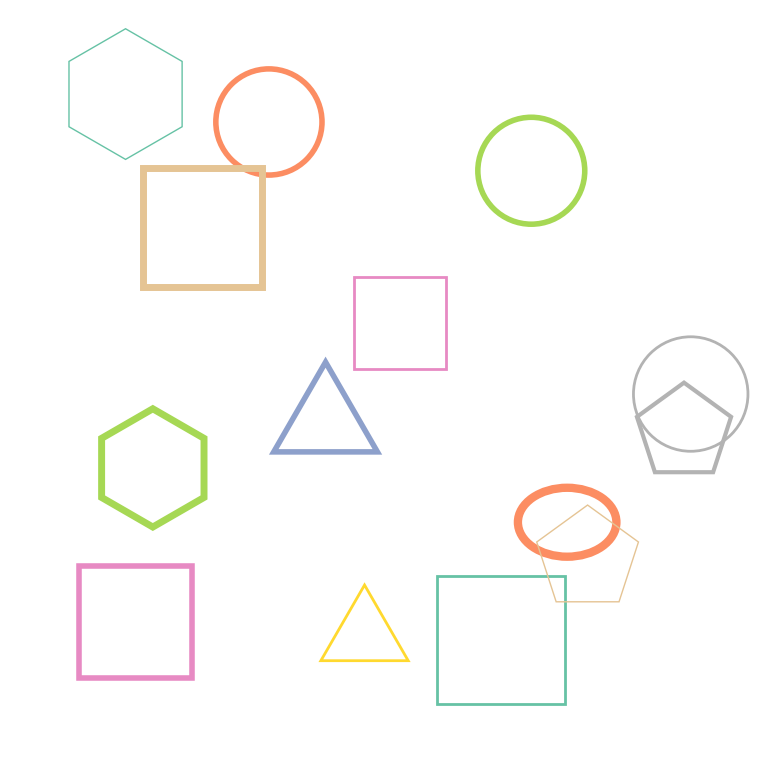[{"shape": "hexagon", "thickness": 0.5, "radius": 0.42, "center": [0.163, 0.878]}, {"shape": "square", "thickness": 1, "radius": 0.42, "center": [0.651, 0.169]}, {"shape": "circle", "thickness": 2, "radius": 0.34, "center": [0.349, 0.842]}, {"shape": "oval", "thickness": 3, "radius": 0.32, "center": [0.737, 0.322]}, {"shape": "triangle", "thickness": 2, "radius": 0.39, "center": [0.423, 0.452]}, {"shape": "square", "thickness": 1, "radius": 0.3, "center": [0.519, 0.58]}, {"shape": "square", "thickness": 2, "radius": 0.37, "center": [0.176, 0.192]}, {"shape": "circle", "thickness": 2, "radius": 0.35, "center": [0.69, 0.778]}, {"shape": "hexagon", "thickness": 2.5, "radius": 0.38, "center": [0.198, 0.392]}, {"shape": "triangle", "thickness": 1, "radius": 0.33, "center": [0.473, 0.175]}, {"shape": "square", "thickness": 2.5, "radius": 0.39, "center": [0.263, 0.704]}, {"shape": "pentagon", "thickness": 0.5, "radius": 0.35, "center": [0.763, 0.275]}, {"shape": "circle", "thickness": 1, "radius": 0.37, "center": [0.897, 0.488]}, {"shape": "pentagon", "thickness": 1.5, "radius": 0.32, "center": [0.888, 0.439]}]